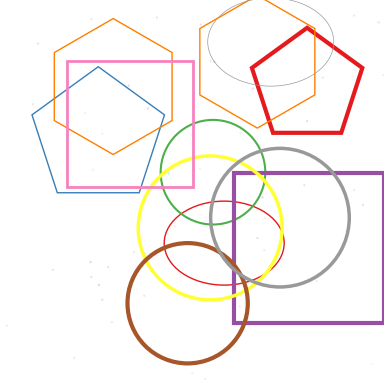[{"shape": "oval", "thickness": 1, "radius": 0.78, "center": [0.582, 0.369]}, {"shape": "pentagon", "thickness": 3, "radius": 0.75, "center": [0.798, 0.777]}, {"shape": "pentagon", "thickness": 1, "radius": 0.9, "center": [0.255, 0.646]}, {"shape": "circle", "thickness": 1.5, "radius": 0.68, "center": [0.553, 0.553]}, {"shape": "square", "thickness": 3, "radius": 0.97, "center": [0.802, 0.356]}, {"shape": "hexagon", "thickness": 1, "radius": 0.86, "center": [0.668, 0.84]}, {"shape": "hexagon", "thickness": 1, "radius": 0.88, "center": [0.294, 0.775]}, {"shape": "circle", "thickness": 2.5, "radius": 0.93, "center": [0.546, 0.408]}, {"shape": "circle", "thickness": 3, "radius": 0.78, "center": [0.487, 0.212]}, {"shape": "square", "thickness": 2, "radius": 0.82, "center": [0.339, 0.678]}, {"shape": "circle", "thickness": 2.5, "radius": 0.9, "center": [0.727, 0.435]}, {"shape": "oval", "thickness": 0.5, "radius": 0.82, "center": [0.703, 0.891]}]